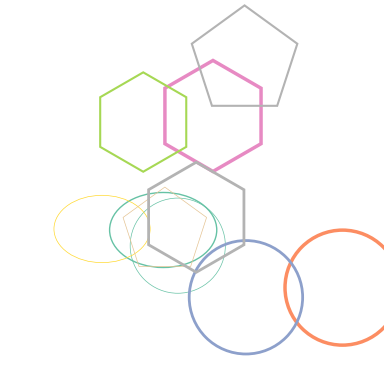[{"shape": "oval", "thickness": 1, "radius": 0.7, "center": [0.424, 0.403]}, {"shape": "circle", "thickness": 0.5, "radius": 0.62, "center": [0.462, 0.362]}, {"shape": "circle", "thickness": 2.5, "radius": 0.75, "center": [0.89, 0.253]}, {"shape": "circle", "thickness": 2, "radius": 0.74, "center": [0.639, 0.228]}, {"shape": "hexagon", "thickness": 2.5, "radius": 0.72, "center": [0.553, 0.699]}, {"shape": "hexagon", "thickness": 1.5, "radius": 0.65, "center": [0.372, 0.683]}, {"shape": "oval", "thickness": 0.5, "radius": 0.62, "center": [0.265, 0.405]}, {"shape": "pentagon", "thickness": 0.5, "radius": 0.57, "center": [0.428, 0.4]}, {"shape": "pentagon", "thickness": 1.5, "radius": 0.72, "center": [0.635, 0.842]}, {"shape": "hexagon", "thickness": 2, "radius": 0.71, "center": [0.51, 0.436]}]